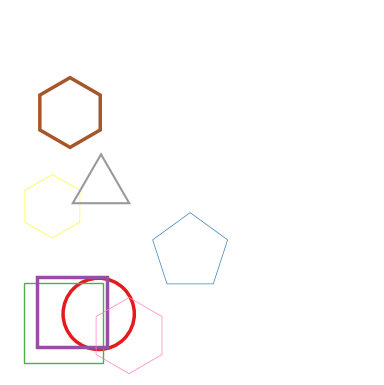[{"shape": "circle", "thickness": 2.5, "radius": 0.46, "center": [0.256, 0.185]}, {"shape": "pentagon", "thickness": 0.5, "radius": 0.51, "center": [0.494, 0.345]}, {"shape": "square", "thickness": 1, "radius": 0.51, "center": [0.165, 0.161]}, {"shape": "square", "thickness": 2.5, "radius": 0.46, "center": [0.187, 0.189]}, {"shape": "hexagon", "thickness": 0.5, "radius": 0.41, "center": [0.136, 0.464]}, {"shape": "hexagon", "thickness": 2.5, "radius": 0.45, "center": [0.182, 0.708]}, {"shape": "hexagon", "thickness": 0.5, "radius": 0.49, "center": [0.335, 0.128]}, {"shape": "triangle", "thickness": 1.5, "radius": 0.42, "center": [0.262, 0.514]}]